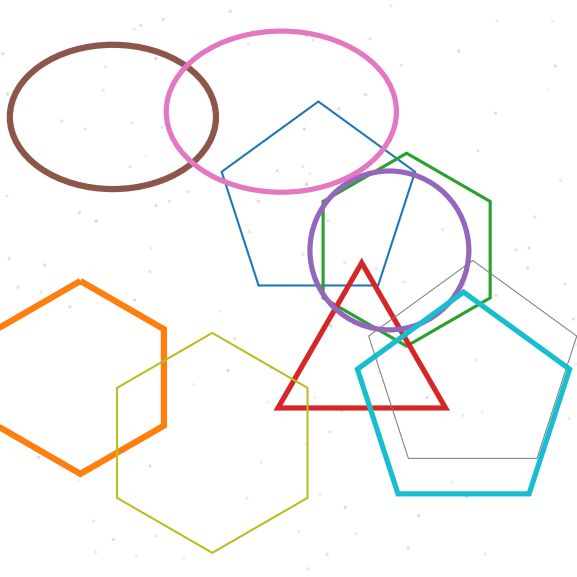[{"shape": "pentagon", "thickness": 1, "radius": 0.88, "center": [0.551, 0.647]}, {"shape": "hexagon", "thickness": 3, "radius": 0.84, "center": [0.139, 0.346]}, {"shape": "hexagon", "thickness": 1.5, "radius": 0.84, "center": [0.704, 0.567]}, {"shape": "triangle", "thickness": 2.5, "radius": 0.84, "center": [0.626, 0.376]}, {"shape": "circle", "thickness": 2.5, "radius": 0.69, "center": [0.674, 0.565]}, {"shape": "oval", "thickness": 3, "radius": 0.89, "center": [0.196, 0.797]}, {"shape": "oval", "thickness": 2.5, "radius": 1.0, "center": [0.487, 0.806]}, {"shape": "pentagon", "thickness": 0.5, "radius": 0.95, "center": [0.819, 0.359]}, {"shape": "hexagon", "thickness": 1, "radius": 0.95, "center": [0.368, 0.232]}, {"shape": "pentagon", "thickness": 2.5, "radius": 0.97, "center": [0.803, 0.3]}]